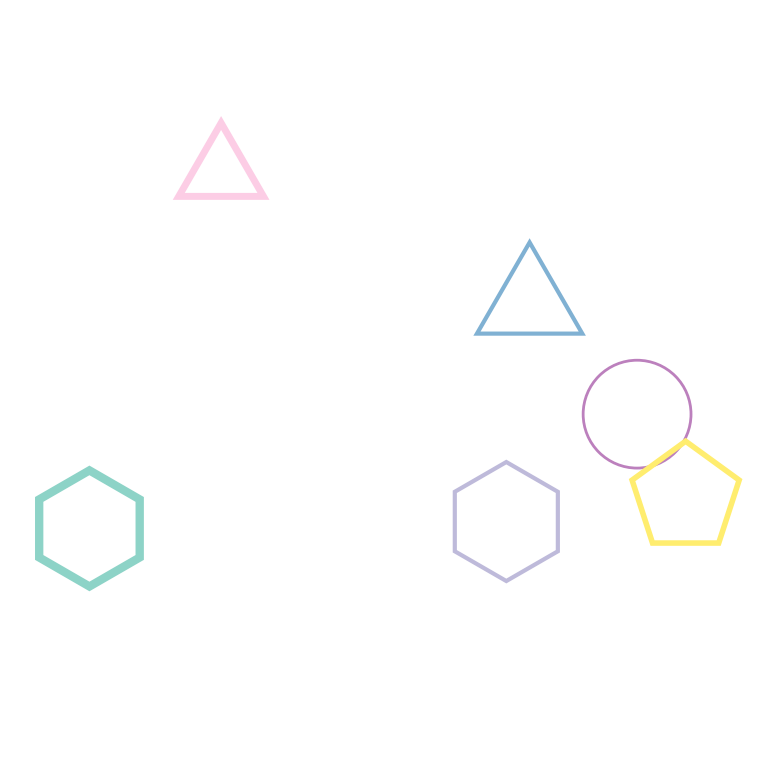[{"shape": "hexagon", "thickness": 3, "radius": 0.38, "center": [0.116, 0.314]}, {"shape": "hexagon", "thickness": 1.5, "radius": 0.39, "center": [0.658, 0.323]}, {"shape": "triangle", "thickness": 1.5, "radius": 0.39, "center": [0.688, 0.606]}, {"shape": "triangle", "thickness": 2.5, "radius": 0.32, "center": [0.287, 0.777]}, {"shape": "circle", "thickness": 1, "radius": 0.35, "center": [0.827, 0.462]}, {"shape": "pentagon", "thickness": 2, "radius": 0.37, "center": [0.89, 0.354]}]